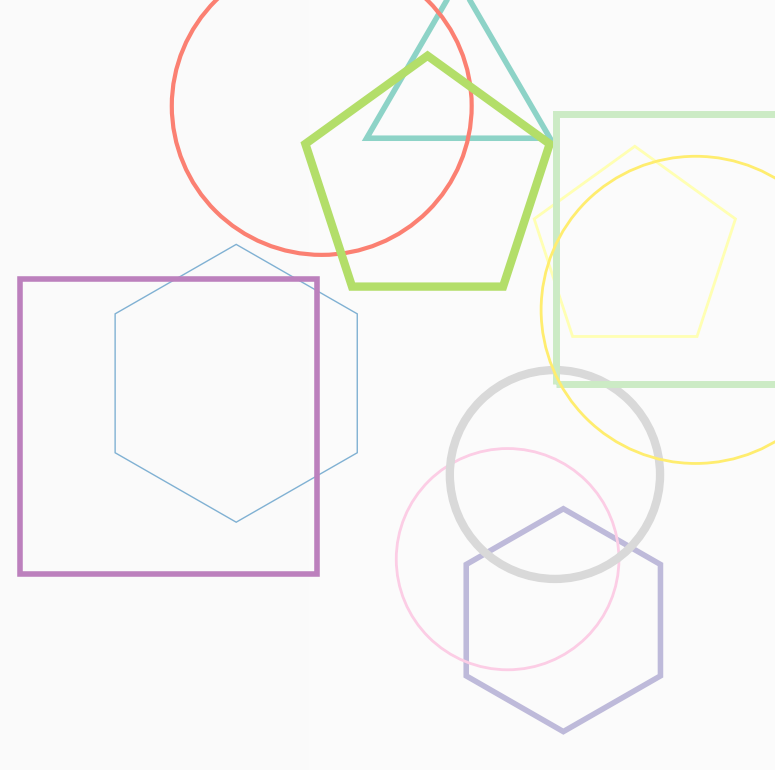[{"shape": "triangle", "thickness": 2, "radius": 0.68, "center": [0.591, 0.889]}, {"shape": "pentagon", "thickness": 1, "radius": 0.68, "center": [0.819, 0.673]}, {"shape": "hexagon", "thickness": 2, "radius": 0.72, "center": [0.727, 0.195]}, {"shape": "circle", "thickness": 1.5, "radius": 0.97, "center": [0.415, 0.862]}, {"shape": "hexagon", "thickness": 0.5, "radius": 0.9, "center": [0.305, 0.502]}, {"shape": "pentagon", "thickness": 3, "radius": 0.83, "center": [0.552, 0.762]}, {"shape": "circle", "thickness": 1, "radius": 0.72, "center": [0.655, 0.274]}, {"shape": "circle", "thickness": 3, "radius": 0.68, "center": [0.716, 0.384]}, {"shape": "square", "thickness": 2, "radius": 0.96, "center": [0.217, 0.447]}, {"shape": "square", "thickness": 2.5, "radius": 0.88, "center": [0.893, 0.676]}, {"shape": "circle", "thickness": 1, "radius": 1.0, "center": [0.898, 0.598]}]